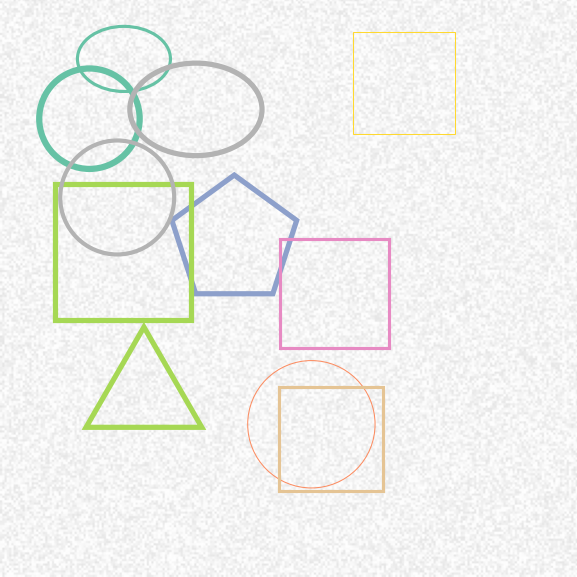[{"shape": "oval", "thickness": 1.5, "radius": 0.4, "center": [0.215, 0.897]}, {"shape": "circle", "thickness": 3, "radius": 0.43, "center": [0.155, 0.794]}, {"shape": "circle", "thickness": 0.5, "radius": 0.55, "center": [0.539, 0.264]}, {"shape": "pentagon", "thickness": 2.5, "radius": 0.57, "center": [0.406, 0.582]}, {"shape": "square", "thickness": 1.5, "radius": 0.47, "center": [0.579, 0.492]}, {"shape": "square", "thickness": 2.5, "radius": 0.59, "center": [0.213, 0.563]}, {"shape": "triangle", "thickness": 2.5, "radius": 0.58, "center": [0.249, 0.317]}, {"shape": "square", "thickness": 0.5, "radius": 0.44, "center": [0.7, 0.855]}, {"shape": "square", "thickness": 1.5, "radius": 0.45, "center": [0.573, 0.239]}, {"shape": "oval", "thickness": 2.5, "radius": 0.57, "center": [0.339, 0.81]}, {"shape": "circle", "thickness": 2, "radius": 0.49, "center": [0.203, 0.657]}]